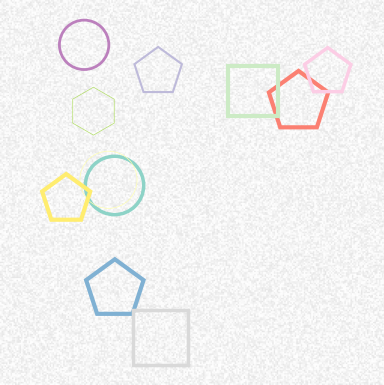[{"shape": "circle", "thickness": 2.5, "radius": 0.38, "center": [0.297, 0.518]}, {"shape": "circle", "thickness": 0.5, "radius": 0.37, "center": [0.282, 0.533]}, {"shape": "pentagon", "thickness": 1.5, "radius": 0.32, "center": [0.411, 0.813]}, {"shape": "pentagon", "thickness": 3, "radius": 0.4, "center": [0.775, 0.735]}, {"shape": "pentagon", "thickness": 3, "radius": 0.39, "center": [0.298, 0.248]}, {"shape": "hexagon", "thickness": 0.5, "radius": 0.31, "center": [0.243, 0.711]}, {"shape": "pentagon", "thickness": 2.5, "radius": 0.32, "center": [0.851, 0.813]}, {"shape": "square", "thickness": 2.5, "radius": 0.36, "center": [0.416, 0.123]}, {"shape": "circle", "thickness": 2, "radius": 0.32, "center": [0.219, 0.884]}, {"shape": "square", "thickness": 3, "radius": 0.32, "center": [0.657, 0.763]}, {"shape": "pentagon", "thickness": 3, "radius": 0.33, "center": [0.172, 0.482]}]